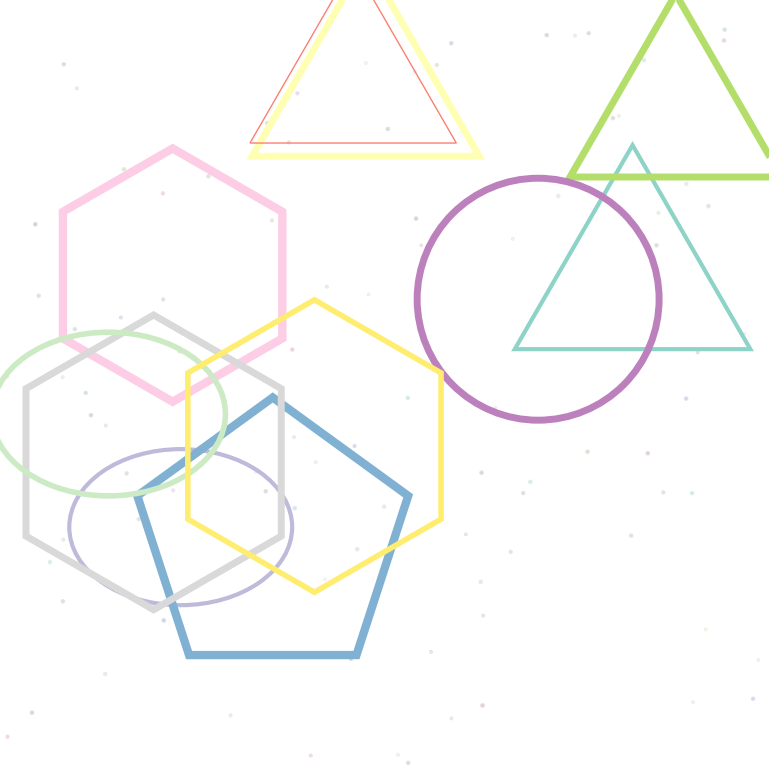[{"shape": "triangle", "thickness": 1.5, "radius": 0.88, "center": [0.822, 0.635]}, {"shape": "triangle", "thickness": 2.5, "radius": 0.85, "center": [0.475, 0.882]}, {"shape": "oval", "thickness": 1.5, "radius": 0.72, "center": [0.235, 0.315]}, {"shape": "triangle", "thickness": 0.5, "radius": 0.77, "center": [0.459, 0.892]}, {"shape": "pentagon", "thickness": 3, "radius": 0.92, "center": [0.354, 0.299]}, {"shape": "triangle", "thickness": 2.5, "radius": 0.79, "center": [0.878, 0.849]}, {"shape": "hexagon", "thickness": 3, "radius": 0.82, "center": [0.224, 0.643]}, {"shape": "hexagon", "thickness": 2.5, "radius": 0.96, "center": [0.2, 0.4]}, {"shape": "circle", "thickness": 2.5, "radius": 0.79, "center": [0.699, 0.611]}, {"shape": "oval", "thickness": 2, "radius": 0.76, "center": [0.141, 0.462]}, {"shape": "hexagon", "thickness": 2, "radius": 0.95, "center": [0.408, 0.421]}]